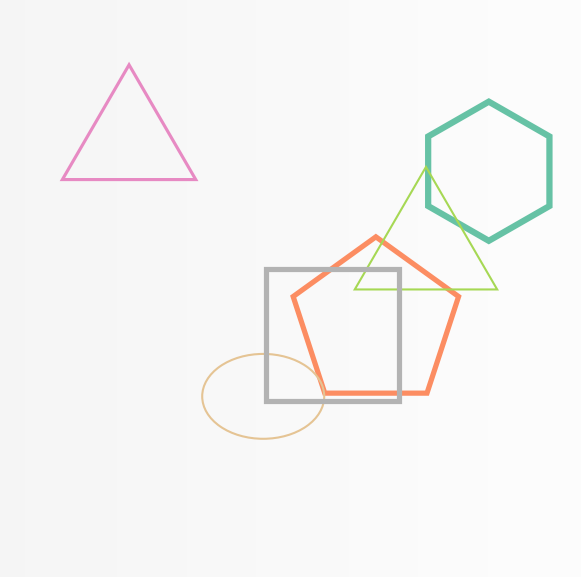[{"shape": "hexagon", "thickness": 3, "radius": 0.6, "center": [0.841, 0.703]}, {"shape": "pentagon", "thickness": 2.5, "radius": 0.75, "center": [0.647, 0.439]}, {"shape": "triangle", "thickness": 1.5, "radius": 0.66, "center": [0.222, 0.754]}, {"shape": "triangle", "thickness": 1, "radius": 0.71, "center": [0.733, 0.569]}, {"shape": "oval", "thickness": 1, "radius": 0.52, "center": [0.453, 0.313]}, {"shape": "square", "thickness": 2.5, "radius": 0.57, "center": [0.572, 0.42]}]